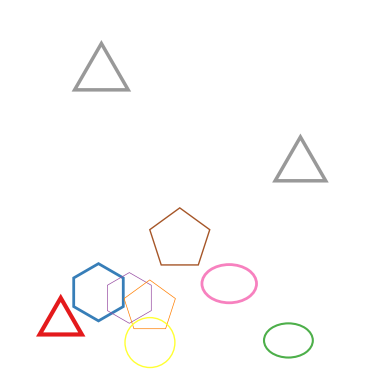[{"shape": "triangle", "thickness": 3, "radius": 0.32, "center": [0.158, 0.163]}, {"shape": "hexagon", "thickness": 2, "radius": 0.37, "center": [0.256, 0.241]}, {"shape": "oval", "thickness": 1.5, "radius": 0.32, "center": [0.749, 0.116]}, {"shape": "hexagon", "thickness": 0.5, "radius": 0.33, "center": [0.336, 0.226]}, {"shape": "pentagon", "thickness": 0.5, "radius": 0.35, "center": [0.389, 0.203]}, {"shape": "circle", "thickness": 1, "radius": 0.32, "center": [0.389, 0.11]}, {"shape": "pentagon", "thickness": 1, "radius": 0.41, "center": [0.467, 0.378]}, {"shape": "oval", "thickness": 2, "radius": 0.35, "center": [0.595, 0.263]}, {"shape": "triangle", "thickness": 2.5, "radius": 0.4, "center": [0.263, 0.807]}, {"shape": "triangle", "thickness": 2.5, "radius": 0.38, "center": [0.78, 0.568]}]